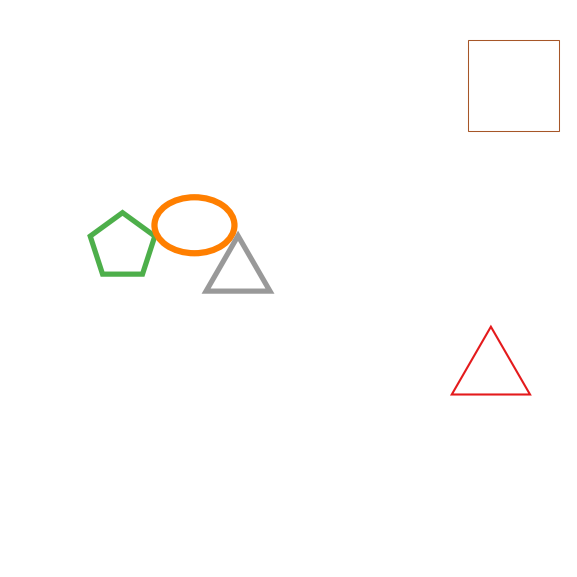[{"shape": "triangle", "thickness": 1, "radius": 0.39, "center": [0.85, 0.355]}, {"shape": "pentagon", "thickness": 2.5, "radius": 0.29, "center": [0.212, 0.572]}, {"shape": "oval", "thickness": 3, "radius": 0.35, "center": [0.337, 0.609]}, {"shape": "square", "thickness": 0.5, "radius": 0.39, "center": [0.889, 0.851]}, {"shape": "triangle", "thickness": 2.5, "radius": 0.32, "center": [0.412, 0.527]}]